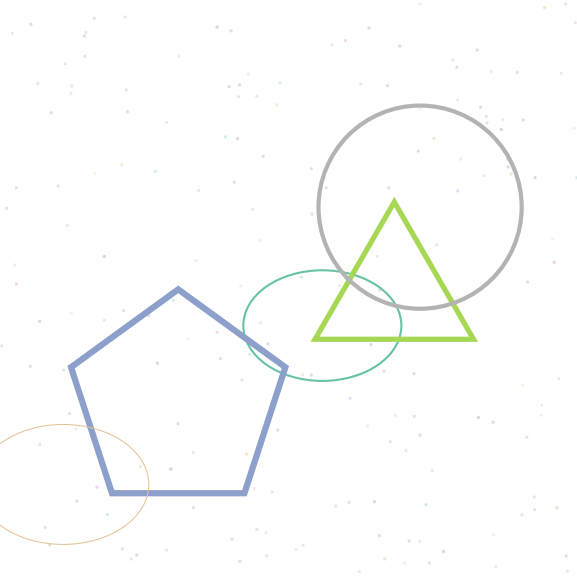[{"shape": "oval", "thickness": 1, "radius": 0.68, "center": [0.558, 0.435]}, {"shape": "pentagon", "thickness": 3, "radius": 0.98, "center": [0.309, 0.303]}, {"shape": "triangle", "thickness": 2.5, "radius": 0.79, "center": [0.683, 0.491]}, {"shape": "oval", "thickness": 0.5, "radius": 0.74, "center": [0.109, 0.16]}, {"shape": "circle", "thickness": 2, "radius": 0.88, "center": [0.727, 0.64]}]